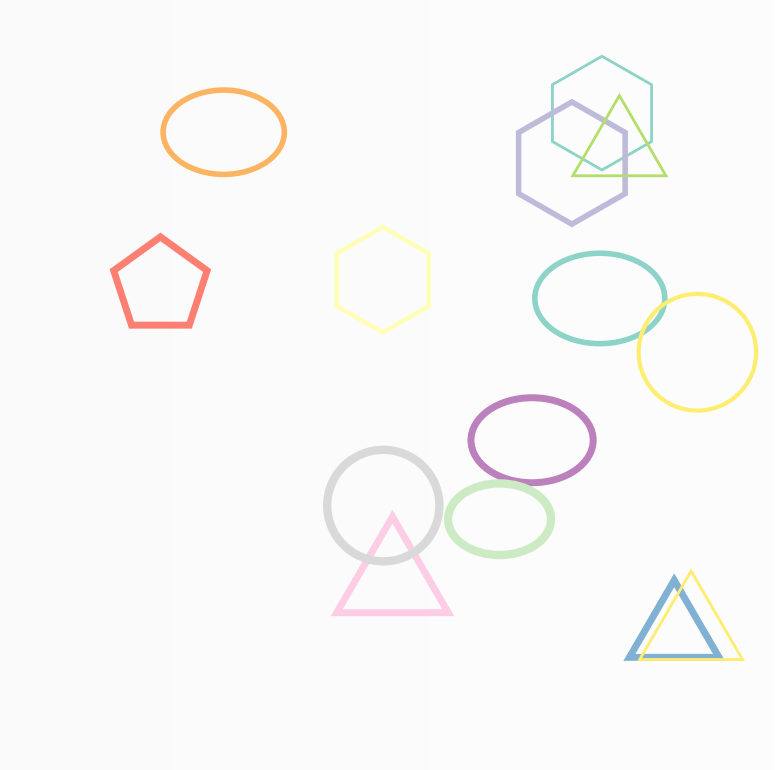[{"shape": "hexagon", "thickness": 1, "radius": 0.37, "center": [0.777, 0.853]}, {"shape": "oval", "thickness": 2, "radius": 0.42, "center": [0.774, 0.612]}, {"shape": "hexagon", "thickness": 1.5, "radius": 0.34, "center": [0.494, 0.637]}, {"shape": "hexagon", "thickness": 2, "radius": 0.4, "center": [0.738, 0.788]}, {"shape": "pentagon", "thickness": 2.5, "radius": 0.32, "center": [0.207, 0.629]}, {"shape": "triangle", "thickness": 2.5, "radius": 0.33, "center": [0.87, 0.18]}, {"shape": "oval", "thickness": 2, "radius": 0.39, "center": [0.289, 0.828]}, {"shape": "triangle", "thickness": 1, "radius": 0.35, "center": [0.799, 0.806]}, {"shape": "triangle", "thickness": 2.5, "radius": 0.42, "center": [0.506, 0.246]}, {"shape": "circle", "thickness": 3, "radius": 0.36, "center": [0.495, 0.343]}, {"shape": "oval", "thickness": 2.5, "radius": 0.39, "center": [0.687, 0.428]}, {"shape": "oval", "thickness": 3, "radius": 0.33, "center": [0.645, 0.326]}, {"shape": "triangle", "thickness": 1, "radius": 0.38, "center": [0.892, 0.182]}, {"shape": "circle", "thickness": 1.5, "radius": 0.38, "center": [0.9, 0.543]}]